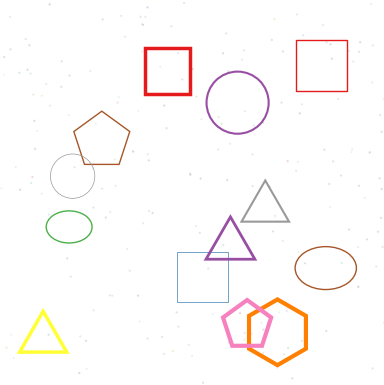[{"shape": "square", "thickness": 2.5, "radius": 0.29, "center": [0.434, 0.816]}, {"shape": "square", "thickness": 1, "radius": 0.33, "center": [0.835, 0.83]}, {"shape": "square", "thickness": 0.5, "radius": 0.33, "center": [0.526, 0.281]}, {"shape": "oval", "thickness": 1, "radius": 0.3, "center": [0.18, 0.411]}, {"shape": "triangle", "thickness": 2, "radius": 0.37, "center": [0.599, 0.363]}, {"shape": "circle", "thickness": 1.5, "radius": 0.4, "center": [0.617, 0.733]}, {"shape": "hexagon", "thickness": 3, "radius": 0.43, "center": [0.721, 0.137]}, {"shape": "triangle", "thickness": 2.5, "radius": 0.35, "center": [0.112, 0.121]}, {"shape": "pentagon", "thickness": 1, "radius": 0.38, "center": [0.264, 0.635]}, {"shape": "oval", "thickness": 1, "radius": 0.4, "center": [0.846, 0.304]}, {"shape": "pentagon", "thickness": 3, "radius": 0.33, "center": [0.642, 0.155]}, {"shape": "circle", "thickness": 0.5, "radius": 0.29, "center": [0.189, 0.542]}, {"shape": "triangle", "thickness": 1.5, "radius": 0.36, "center": [0.689, 0.46]}]